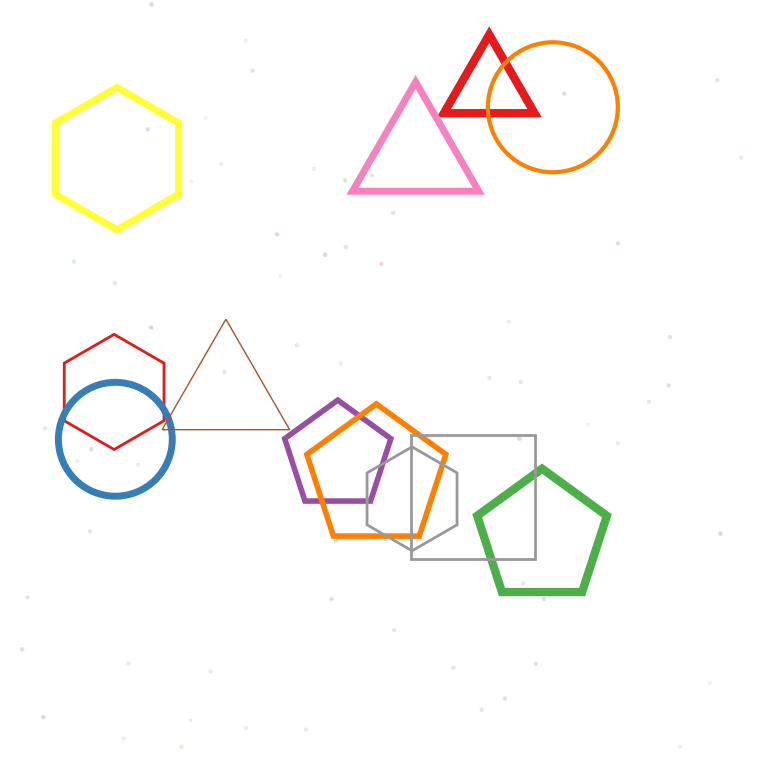[{"shape": "hexagon", "thickness": 1, "radius": 0.37, "center": [0.148, 0.491]}, {"shape": "triangle", "thickness": 3, "radius": 0.34, "center": [0.635, 0.887]}, {"shape": "circle", "thickness": 2.5, "radius": 0.37, "center": [0.15, 0.43]}, {"shape": "pentagon", "thickness": 3, "radius": 0.44, "center": [0.704, 0.303]}, {"shape": "pentagon", "thickness": 2, "radius": 0.36, "center": [0.439, 0.408]}, {"shape": "pentagon", "thickness": 2, "radius": 0.47, "center": [0.489, 0.381]}, {"shape": "circle", "thickness": 1.5, "radius": 0.42, "center": [0.718, 0.861]}, {"shape": "hexagon", "thickness": 2.5, "radius": 0.46, "center": [0.152, 0.794]}, {"shape": "triangle", "thickness": 0.5, "radius": 0.48, "center": [0.293, 0.49]}, {"shape": "triangle", "thickness": 2.5, "radius": 0.47, "center": [0.54, 0.799]}, {"shape": "hexagon", "thickness": 1, "radius": 0.34, "center": [0.535, 0.352]}, {"shape": "square", "thickness": 1, "radius": 0.4, "center": [0.614, 0.354]}]